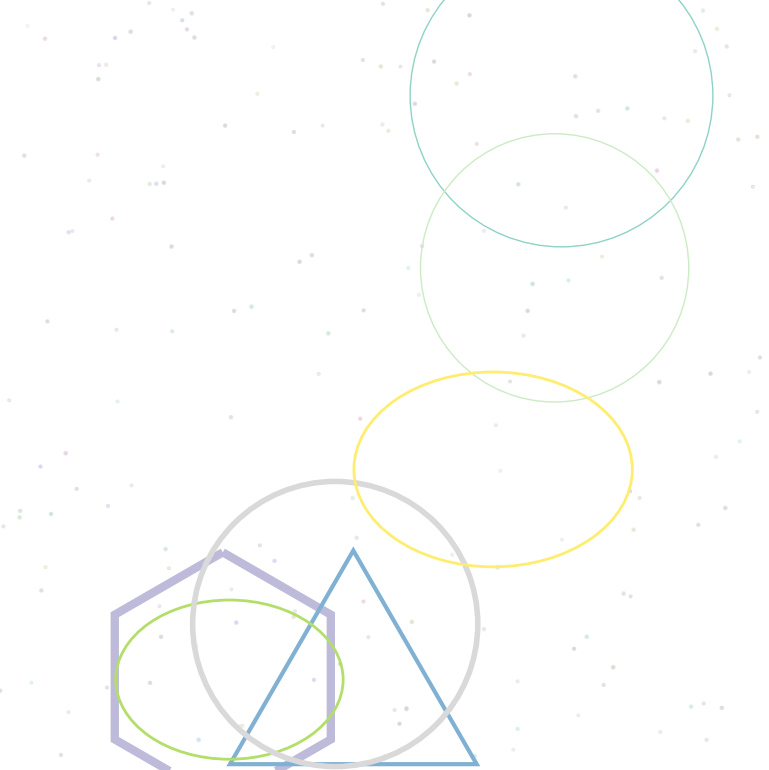[{"shape": "circle", "thickness": 0.5, "radius": 0.98, "center": [0.729, 0.876]}, {"shape": "hexagon", "thickness": 3, "radius": 0.81, "center": [0.289, 0.121]}, {"shape": "triangle", "thickness": 1.5, "radius": 0.92, "center": [0.459, 0.1]}, {"shape": "oval", "thickness": 1, "radius": 0.74, "center": [0.298, 0.117]}, {"shape": "circle", "thickness": 2, "radius": 0.93, "center": [0.435, 0.19]}, {"shape": "circle", "thickness": 0.5, "radius": 0.87, "center": [0.72, 0.652]}, {"shape": "oval", "thickness": 1, "radius": 0.9, "center": [0.64, 0.39]}]